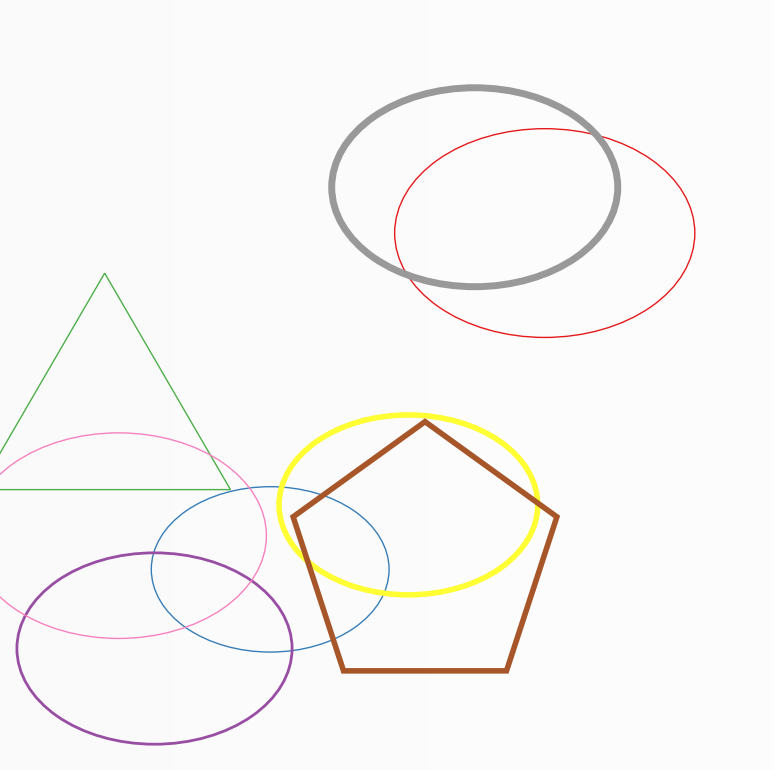[{"shape": "oval", "thickness": 0.5, "radius": 0.97, "center": [0.703, 0.697]}, {"shape": "oval", "thickness": 0.5, "radius": 0.77, "center": [0.349, 0.261]}, {"shape": "triangle", "thickness": 0.5, "radius": 0.94, "center": [0.135, 0.458]}, {"shape": "oval", "thickness": 1, "radius": 0.89, "center": [0.199, 0.158]}, {"shape": "oval", "thickness": 2, "radius": 0.83, "center": [0.527, 0.344]}, {"shape": "pentagon", "thickness": 2, "radius": 0.89, "center": [0.548, 0.273]}, {"shape": "oval", "thickness": 0.5, "radius": 0.95, "center": [0.153, 0.304]}, {"shape": "oval", "thickness": 2.5, "radius": 0.92, "center": [0.613, 0.757]}]